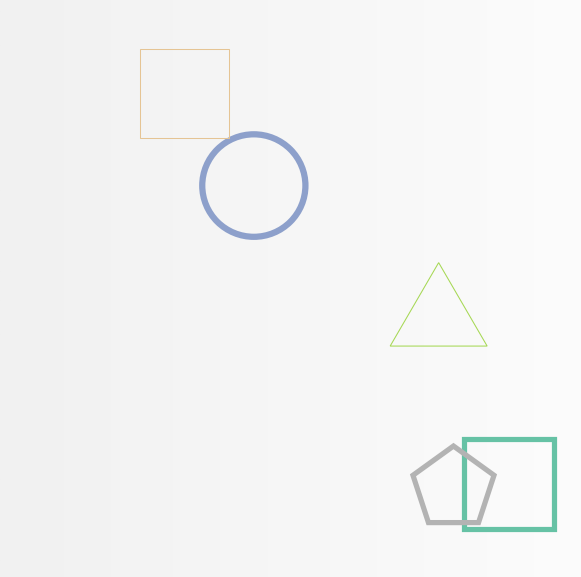[{"shape": "square", "thickness": 2.5, "radius": 0.39, "center": [0.876, 0.161]}, {"shape": "circle", "thickness": 3, "radius": 0.44, "center": [0.437, 0.678]}, {"shape": "triangle", "thickness": 0.5, "radius": 0.48, "center": [0.755, 0.448]}, {"shape": "square", "thickness": 0.5, "radius": 0.38, "center": [0.318, 0.838]}, {"shape": "pentagon", "thickness": 2.5, "radius": 0.37, "center": [0.78, 0.154]}]